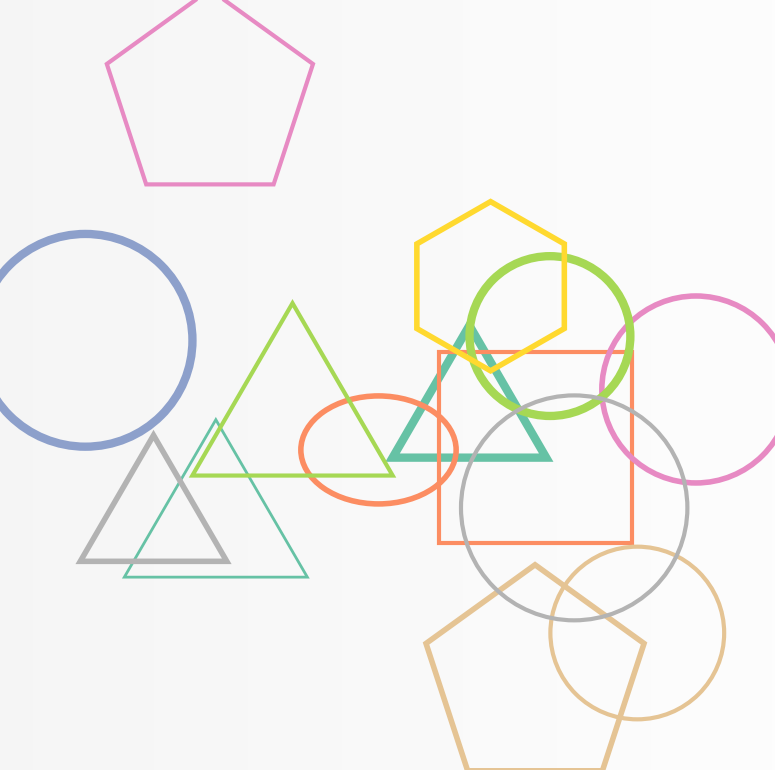[{"shape": "triangle", "thickness": 3, "radius": 0.57, "center": [0.606, 0.463]}, {"shape": "triangle", "thickness": 1, "radius": 0.68, "center": [0.279, 0.319]}, {"shape": "oval", "thickness": 2, "radius": 0.5, "center": [0.488, 0.416]}, {"shape": "square", "thickness": 1.5, "radius": 0.62, "center": [0.691, 0.418]}, {"shape": "circle", "thickness": 3, "radius": 0.69, "center": [0.11, 0.558]}, {"shape": "pentagon", "thickness": 1.5, "radius": 0.7, "center": [0.271, 0.874]}, {"shape": "circle", "thickness": 2, "radius": 0.61, "center": [0.898, 0.494]}, {"shape": "triangle", "thickness": 1.5, "radius": 0.75, "center": [0.377, 0.457]}, {"shape": "circle", "thickness": 3, "radius": 0.52, "center": [0.71, 0.564]}, {"shape": "hexagon", "thickness": 2, "radius": 0.55, "center": [0.633, 0.628]}, {"shape": "circle", "thickness": 1.5, "radius": 0.56, "center": [0.822, 0.178]}, {"shape": "pentagon", "thickness": 2, "radius": 0.74, "center": [0.69, 0.119]}, {"shape": "circle", "thickness": 1.5, "radius": 0.73, "center": [0.741, 0.34]}, {"shape": "triangle", "thickness": 2, "radius": 0.55, "center": [0.198, 0.326]}]